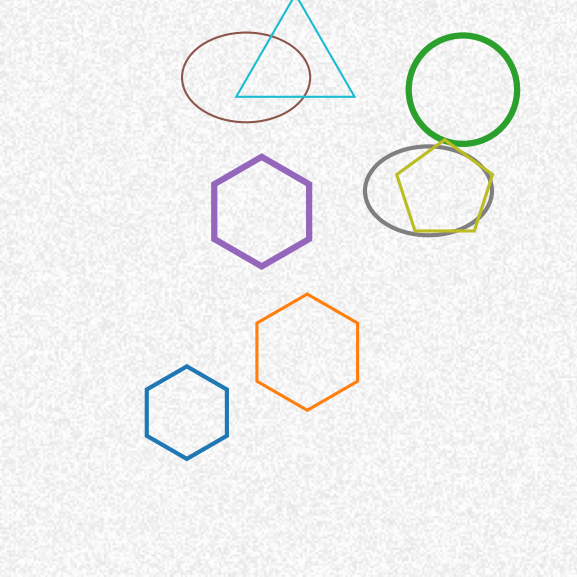[{"shape": "hexagon", "thickness": 2, "radius": 0.4, "center": [0.323, 0.285]}, {"shape": "hexagon", "thickness": 1.5, "radius": 0.5, "center": [0.532, 0.389]}, {"shape": "circle", "thickness": 3, "radius": 0.47, "center": [0.802, 0.844]}, {"shape": "hexagon", "thickness": 3, "radius": 0.47, "center": [0.453, 0.633]}, {"shape": "oval", "thickness": 1, "radius": 0.55, "center": [0.426, 0.865]}, {"shape": "oval", "thickness": 2, "radius": 0.55, "center": [0.742, 0.669]}, {"shape": "pentagon", "thickness": 1.5, "radius": 0.44, "center": [0.77, 0.67]}, {"shape": "triangle", "thickness": 1, "radius": 0.59, "center": [0.512, 0.891]}]